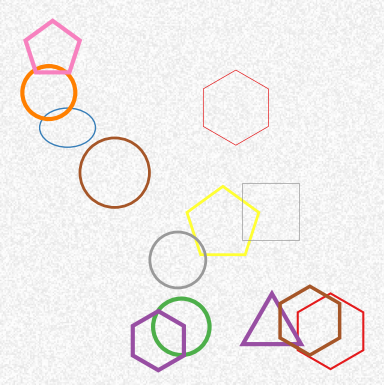[{"shape": "hexagon", "thickness": 0.5, "radius": 0.49, "center": [0.613, 0.72]}, {"shape": "hexagon", "thickness": 1.5, "radius": 0.49, "center": [0.859, 0.14]}, {"shape": "oval", "thickness": 1, "radius": 0.36, "center": [0.175, 0.668]}, {"shape": "circle", "thickness": 3, "radius": 0.37, "center": [0.471, 0.151]}, {"shape": "hexagon", "thickness": 3, "radius": 0.38, "center": [0.411, 0.115]}, {"shape": "triangle", "thickness": 3, "radius": 0.44, "center": [0.706, 0.15]}, {"shape": "circle", "thickness": 3, "radius": 0.34, "center": [0.127, 0.76]}, {"shape": "pentagon", "thickness": 2, "radius": 0.49, "center": [0.579, 0.418]}, {"shape": "circle", "thickness": 2, "radius": 0.45, "center": [0.298, 0.551]}, {"shape": "hexagon", "thickness": 2.5, "radius": 0.45, "center": [0.805, 0.167]}, {"shape": "pentagon", "thickness": 3, "radius": 0.37, "center": [0.137, 0.872]}, {"shape": "square", "thickness": 0.5, "radius": 0.37, "center": [0.702, 0.451]}, {"shape": "circle", "thickness": 2, "radius": 0.36, "center": [0.462, 0.325]}]